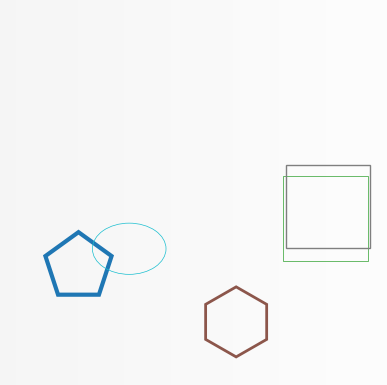[{"shape": "pentagon", "thickness": 3, "radius": 0.45, "center": [0.203, 0.307]}, {"shape": "square", "thickness": 0.5, "radius": 0.55, "center": [0.84, 0.434]}, {"shape": "hexagon", "thickness": 2, "radius": 0.45, "center": [0.609, 0.164]}, {"shape": "square", "thickness": 1, "radius": 0.54, "center": [0.847, 0.464]}, {"shape": "oval", "thickness": 0.5, "radius": 0.48, "center": [0.333, 0.354]}]